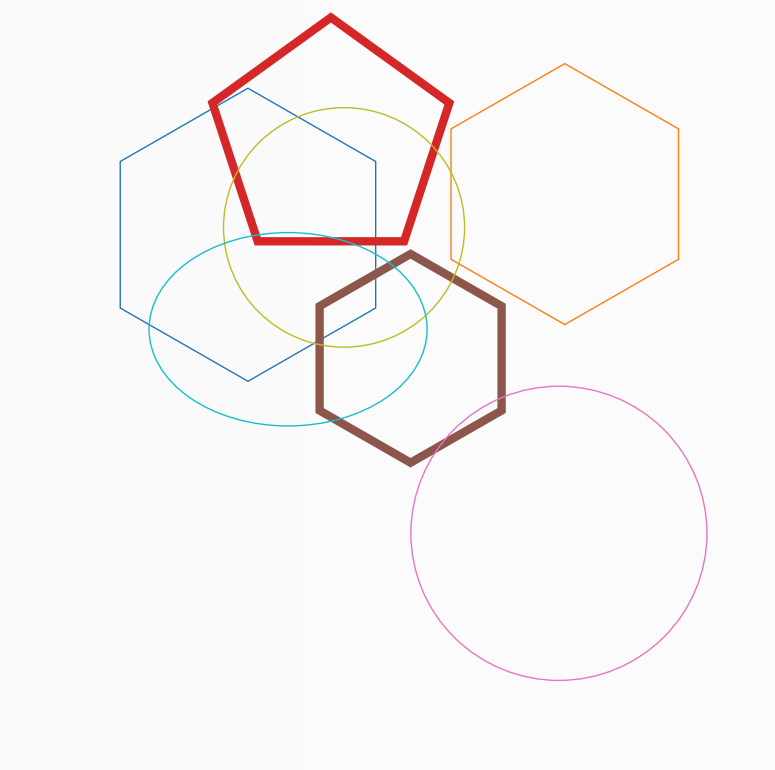[{"shape": "hexagon", "thickness": 0.5, "radius": 0.95, "center": [0.32, 0.695]}, {"shape": "hexagon", "thickness": 0.5, "radius": 0.85, "center": [0.729, 0.748]}, {"shape": "pentagon", "thickness": 3, "radius": 0.8, "center": [0.427, 0.817]}, {"shape": "hexagon", "thickness": 3, "radius": 0.68, "center": [0.53, 0.535]}, {"shape": "circle", "thickness": 0.5, "radius": 0.96, "center": [0.721, 0.307]}, {"shape": "circle", "thickness": 0.5, "radius": 0.78, "center": [0.444, 0.705]}, {"shape": "oval", "thickness": 0.5, "radius": 0.9, "center": [0.372, 0.572]}]